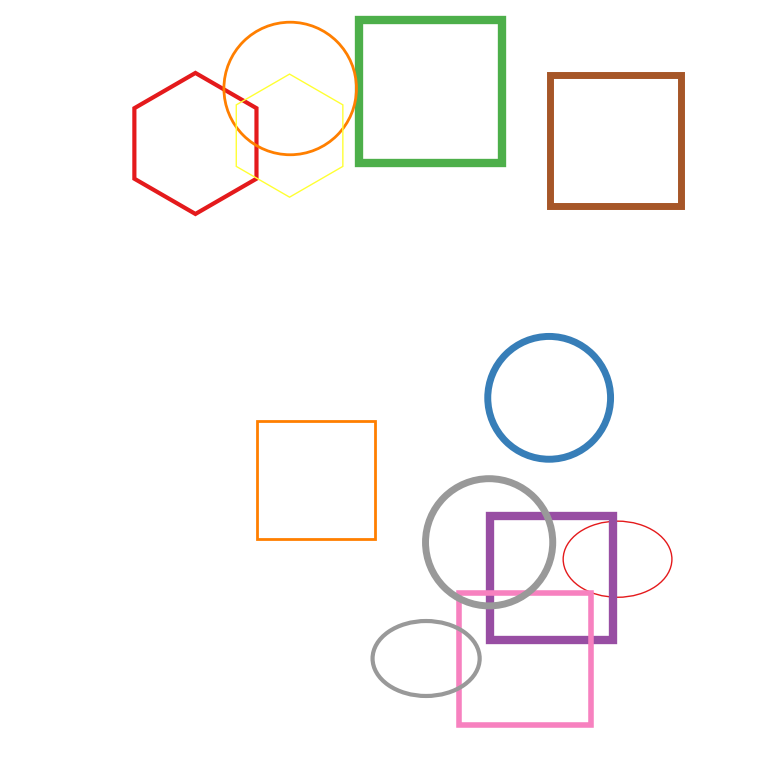[{"shape": "hexagon", "thickness": 1.5, "radius": 0.46, "center": [0.254, 0.814]}, {"shape": "oval", "thickness": 0.5, "radius": 0.35, "center": [0.802, 0.274]}, {"shape": "circle", "thickness": 2.5, "radius": 0.4, "center": [0.713, 0.483]}, {"shape": "square", "thickness": 3, "radius": 0.47, "center": [0.559, 0.881]}, {"shape": "square", "thickness": 3, "radius": 0.4, "center": [0.716, 0.25]}, {"shape": "circle", "thickness": 1, "radius": 0.43, "center": [0.377, 0.885]}, {"shape": "square", "thickness": 1, "radius": 0.38, "center": [0.411, 0.376]}, {"shape": "hexagon", "thickness": 0.5, "radius": 0.4, "center": [0.376, 0.824]}, {"shape": "square", "thickness": 2.5, "radius": 0.43, "center": [0.799, 0.818]}, {"shape": "square", "thickness": 2, "radius": 0.43, "center": [0.681, 0.144]}, {"shape": "circle", "thickness": 2.5, "radius": 0.41, "center": [0.635, 0.296]}, {"shape": "oval", "thickness": 1.5, "radius": 0.35, "center": [0.553, 0.145]}]